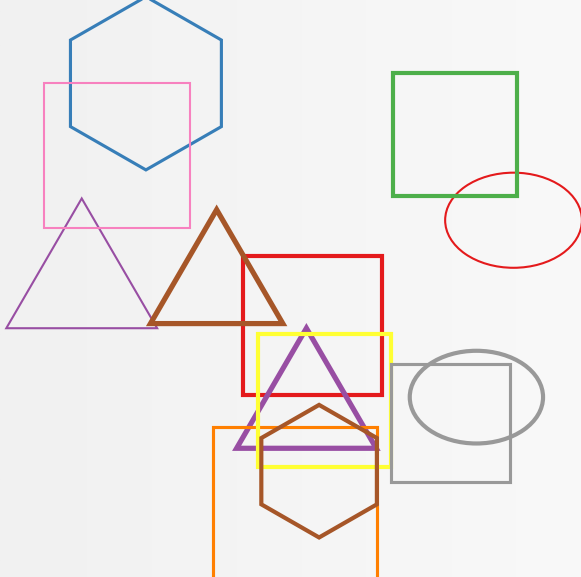[{"shape": "oval", "thickness": 1, "radius": 0.59, "center": [0.883, 0.618]}, {"shape": "square", "thickness": 2, "radius": 0.6, "center": [0.537, 0.436]}, {"shape": "hexagon", "thickness": 1.5, "radius": 0.75, "center": [0.251, 0.855]}, {"shape": "square", "thickness": 2, "radius": 0.53, "center": [0.783, 0.766]}, {"shape": "triangle", "thickness": 1, "radius": 0.75, "center": [0.141, 0.506]}, {"shape": "triangle", "thickness": 2.5, "radius": 0.69, "center": [0.527, 0.292]}, {"shape": "square", "thickness": 1.5, "radius": 0.71, "center": [0.508, 0.118]}, {"shape": "square", "thickness": 2, "radius": 0.57, "center": [0.559, 0.306]}, {"shape": "triangle", "thickness": 2.5, "radius": 0.66, "center": [0.373, 0.505]}, {"shape": "hexagon", "thickness": 2, "radius": 0.57, "center": [0.549, 0.183]}, {"shape": "square", "thickness": 1, "radius": 0.63, "center": [0.201, 0.729]}, {"shape": "oval", "thickness": 2, "radius": 0.57, "center": [0.82, 0.311]}, {"shape": "square", "thickness": 1.5, "radius": 0.51, "center": [0.774, 0.267]}]